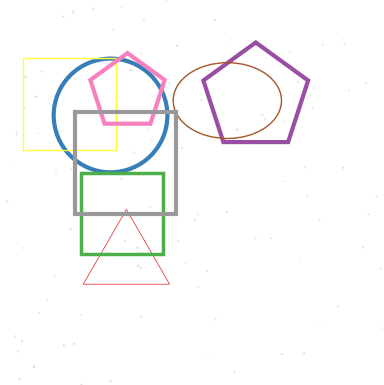[{"shape": "triangle", "thickness": 0.5, "radius": 0.65, "center": [0.328, 0.327]}, {"shape": "circle", "thickness": 3, "radius": 0.74, "center": [0.287, 0.7]}, {"shape": "square", "thickness": 2.5, "radius": 0.53, "center": [0.316, 0.445]}, {"shape": "pentagon", "thickness": 3, "radius": 0.72, "center": [0.664, 0.747]}, {"shape": "square", "thickness": 1, "radius": 0.6, "center": [0.181, 0.73]}, {"shape": "oval", "thickness": 1, "radius": 0.7, "center": [0.59, 0.739]}, {"shape": "pentagon", "thickness": 3, "radius": 0.51, "center": [0.331, 0.761]}, {"shape": "square", "thickness": 3, "radius": 0.66, "center": [0.326, 0.576]}]